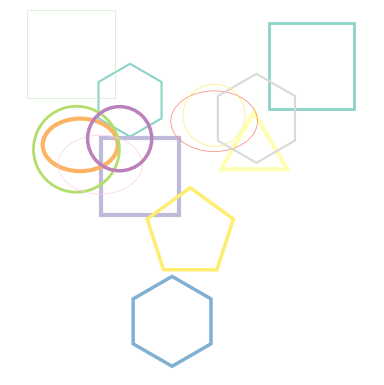[{"shape": "square", "thickness": 2, "radius": 0.55, "center": [0.81, 0.829]}, {"shape": "hexagon", "thickness": 1.5, "radius": 0.47, "center": [0.338, 0.74]}, {"shape": "triangle", "thickness": 3, "radius": 0.49, "center": [0.66, 0.61]}, {"shape": "square", "thickness": 3, "radius": 0.5, "center": [0.364, 0.542]}, {"shape": "oval", "thickness": 0.5, "radius": 0.56, "center": [0.556, 0.685]}, {"shape": "hexagon", "thickness": 2.5, "radius": 0.58, "center": [0.447, 0.165]}, {"shape": "oval", "thickness": 3, "radius": 0.49, "center": [0.208, 0.624]}, {"shape": "circle", "thickness": 2, "radius": 0.56, "center": [0.199, 0.612]}, {"shape": "oval", "thickness": 0.5, "radius": 0.55, "center": [0.26, 0.572]}, {"shape": "hexagon", "thickness": 1.5, "radius": 0.58, "center": [0.666, 0.693]}, {"shape": "circle", "thickness": 2.5, "radius": 0.42, "center": [0.311, 0.64]}, {"shape": "square", "thickness": 0.5, "radius": 0.57, "center": [0.185, 0.859]}, {"shape": "circle", "thickness": 0.5, "radius": 0.4, "center": [0.556, 0.701]}, {"shape": "pentagon", "thickness": 2.5, "radius": 0.59, "center": [0.494, 0.395]}]